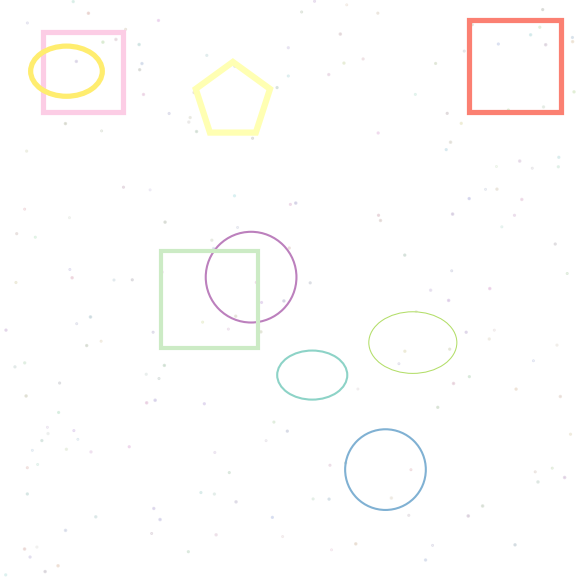[{"shape": "oval", "thickness": 1, "radius": 0.3, "center": [0.541, 0.35]}, {"shape": "pentagon", "thickness": 3, "radius": 0.34, "center": [0.403, 0.824]}, {"shape": "square", "thickness": 2.5, "radius": 0.4, "center": [0.891, 0.885]}, {"shape": "circle", "thickness": 1, "radius": 0.35, "center": [0.667, 0.186]}, {"shape": "oval", "thickness": 0.5, "radius": 0.38, "center": [0.715, 0.406]}, {"shape": "square", "thickness": 2.5, "radius": 0.35, "center": [0.144, 0.874]}, {"shape": "circle", "thickness": 1, "radius": 0.39, "center": [0.435, 0.519]}, {"shape": "square", "thickness": 2, "radius": 0.42, "center": [0.363, 0.48]}, {"shape": "oval", "thickness": 2.5, "radius": 0.31, "center": [0.115, 0.876]}]